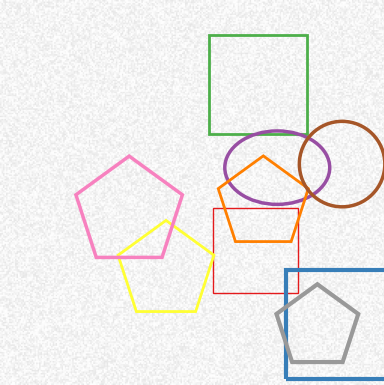[{"shape": "square", "thickness": 1, "radius": 0.55, "center": [0.664, 0.349]}, {"shape": "square", "thickness": 3, "radius": 0.71, "center": [0.884, 0.157]}, {"shape": "square", "thickness": 2, "radius": 0.64, "center": [0.671, 0.78]}, {"shape": "oval", "thickness": 2.5, "radius": 0.68, "center": [0.72, 0.565]}, {"shape": "pentagon", "thickness": 2, "radius": 0.62, "center": [0.684, 0.472]}, {"shape": "pentagon", "thickness": 2, "radius": 0.65, "center": [0.431, 0.297]}, {"shape": "circle", "thickness": 2.5, "radius": 0.56, "center": [0.889, 0.574]}, {"shape": "pentagon", "thickness": 2.5, "radius": 0.73, "center": [0.335, 0.449]}, {"shape": "pentagon", "thickness": 3, "radius": 0.56, "center": [0.824, 0.15]}]